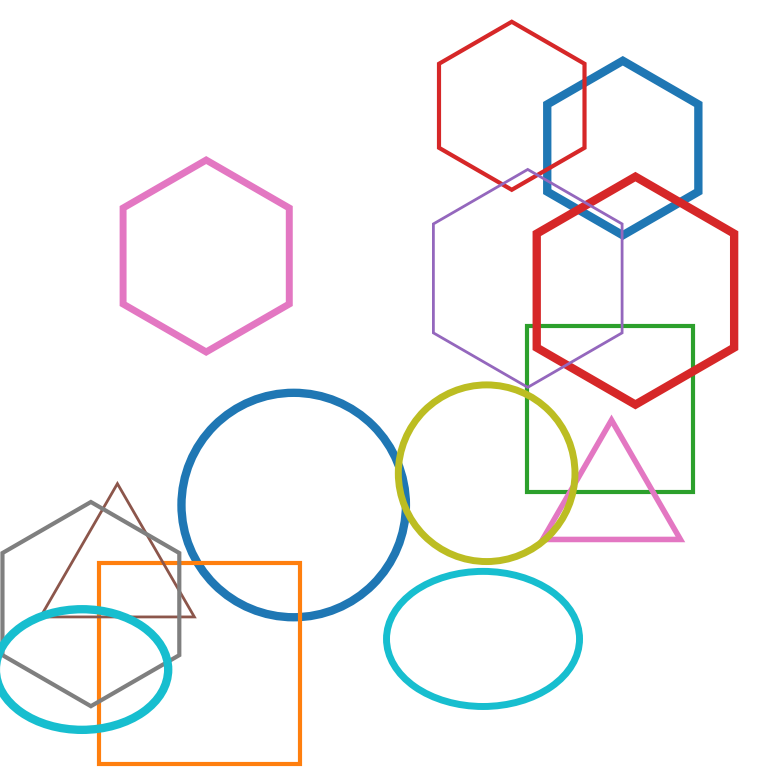[{"shape": "hexagon", "thickness": 3, "radius": 0.57, "center": [0.809, 0.808]}, {"shape": "circle", "thickness": 3, "radius": 0.73, "center": [0.381, 0.344]}, {"shape": "square", "thickness": 1.5, "radius": 0.65, "center": [0.259, 0.138]}, {"shape": "square", "thickness": 1.5, "radius": 0.54, "center": [0.792, 0.469]}, {"shape": "hexagon", "thickness": 1.5, "radius": 0.55, "center": [0.665, 0.863]}, {"shape": "hexagon", "thickness": 3, "radius": 0.74, "center": [0.825, 0.623]}, {"shape": "hexagon", "thickness": 1, "radius": 0.71, "center": [0.685, 0.638]}, {"shape": "triangle", "thickness": 1, "radius": 0.58, "center": [0.152, 0.256]}, {"shape": "hexagon", "thickness": 2.5, "radius": 0.62, "center": [0.268, 0.668]}, {"shape": "triangle", "thickness": 2, "radius": 0.52, "center": [0.794, 0.351]}, {"shape": "hexagon", "thickness": 1.5, "radius": 0.66, "center": [0.118, 0.215]}, {"shape": "circle", "thickness": 2.5, "radius": 0.57, "center": [0.632, 0.385]}, {"shape": "oval", "thickness": 3, "radius": 0.56, "center": [0.107, 0.13]}, {"shape": "oval", "thickness": 2.5, "radius": 0.63, "center": [0.627, 0.17]}]